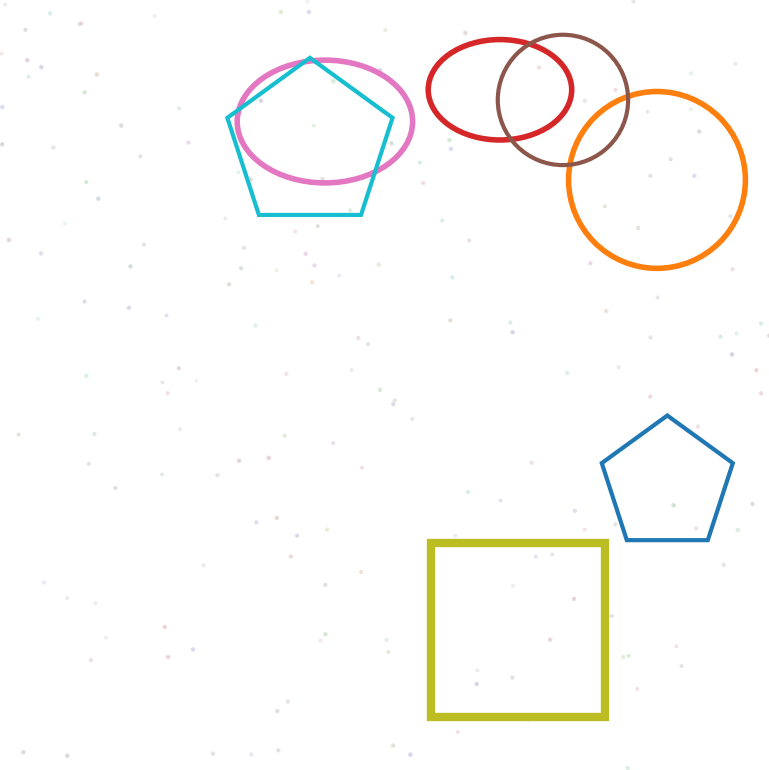[{"shape": "pentagon", "thickness": 1.5, "radius": 0.45, "center": [0.867, 0.371]}, {"shape": "circle", "thickness": 2, "radius": 0.57, "center": [0.853, 0.766]}, {"shape": "oval", "thickness": 2, "radius": 0.47, "center": [0.649, 0.883]}, {"shape": "circle", "thickness": 1.5, "radius": 0.42, "center": [0.731, 0.87]}, {"shape": "oval", "thickness": 2, "radius": 0.57, "center": [0.422, 0.842]}, {"shape": "square", "thickness": 3, "radius": 0.57, "center": [0.673, 0.182]}, {"shape": "pentagon", "thickness": 1.5, "radius": 0.56, "center": [0.403, 0.812]}]